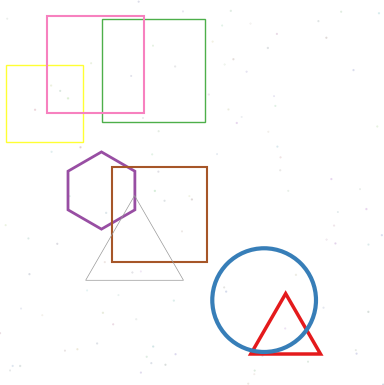[{"shape": "triangle", "thickness": 2.5, "radius": 0.52, "center": [0.742, 0.133]}, {"shape": "circle", "thickness": 3, "radius": 0.67, "center": [0.686, 0.22]}, {"shape": "square", "thickness": 1, "radius": 0.67, "center": [0.4, 0.816]}, {"shape": "hexagon", "thickness": 2, "radius": 0.5, "center": [0.263, 0.505]}, {"shape": "square", "thickness": 1, "radius": 0.5, "center": [0.115, 0.732]}, {"shape": "square", "thickness": 1.5, "radius": 0.62, "center": [0.414, 0.443]}, {"shape": "square", "thickness": 1.5, "radius": 0.63, "center": [0.249, 0.833]}, {"shape": "triangle", "thickness": 0.5, "radius": 0.73, "center": [0.35, 0.345]}]